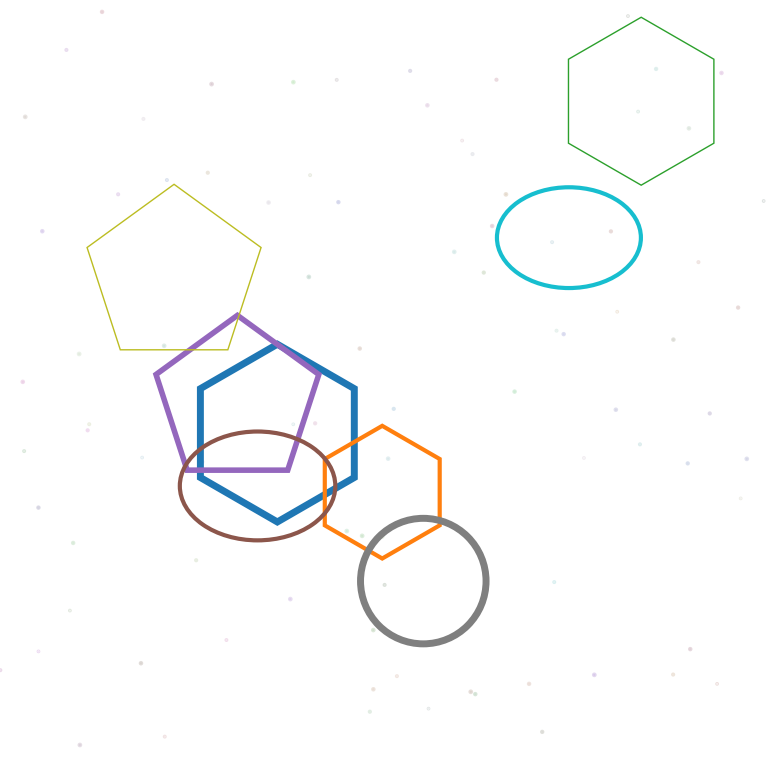[{"shape": "hexagon", "thickness": 2.5, "radius": 0.58, "center": [0.36, 0.438]}, {"shape": "hexagon", "thickness": 1.5, "radius": 0.43, "center": [0.496, 0.361]}, {"shape": "hexagon", "thickness": 0.5, "radius": 0.55, "center": [0.833, 0.869]}, {"shape": "pentagon", "thickness": 2, "radius": 0.56, "center": [0.308, 0.479]}, {"shape": "oval", "thickness": 1.5, "radius": 0.5, "center": [0.335, 0.369]}, {"shape": "circle", "thickness": 2.5, "radius": 0.41, "center": [0.55, 0.245]}, {"shape": "pentagon", "thickness": 0.5, "radius": 0.59, "center": [0.226, 0.642]}, {"shape": "oval", "thickness": 1.5, "radius": 0.47, "center": [0.739, 0.691]}]